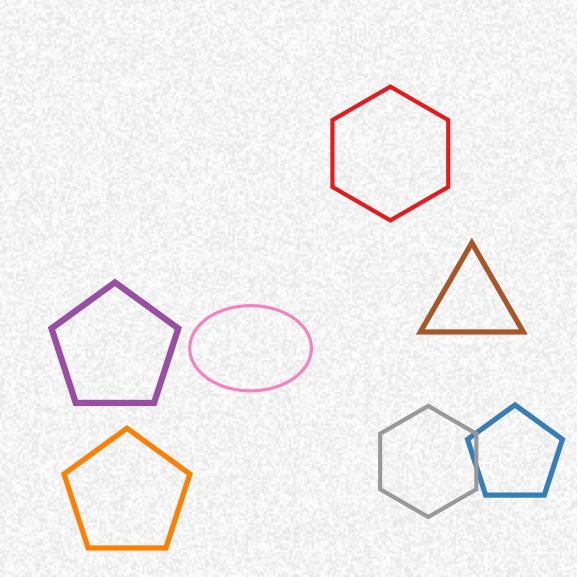[{"shape": "hexagon", "thickness": 2, "radius": 0.58, "center": [0.676, 0.733]}, {"shape": "pentagon", "thickness": 2.5, "radius": 0.43, "center": [0.892, 0.212]}, {"shape": "pentagon", "thickness": 3, "radius": 0.58, "center": [0.199, 0.395]}, {"shape": "pentagon", "thickness": 2.5, "radius": 0.57, "center": [0.22, 0.143]}, {"shape": "triangle", "thickness": 2.5, "radius": 0.51, "center": [0.817, 0.476]}, {"shape": "oval", "thickness": 1.5, "radius": 0.53, "center": [0.434, 0.396]}, {"shape": "hexagon", "thickness": 2, "radius": 0.48, "center": [0.742, 0.2]}]